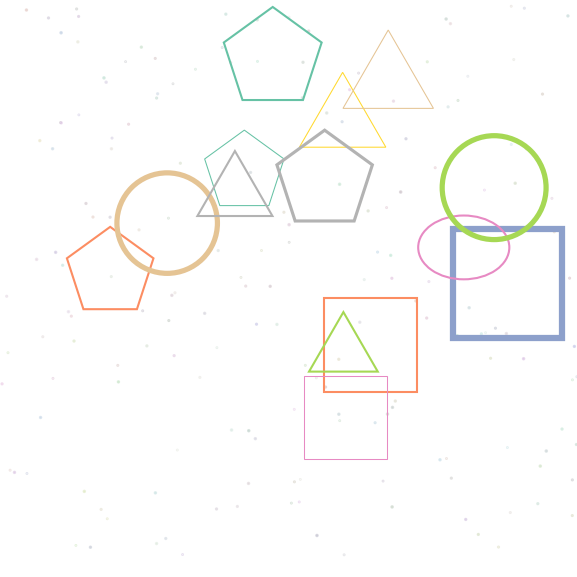[{"shape": "pentagon", "thickness": 1, "radius": 0.45, "center": [0.472, 0.898]}, {"shape": "pentagon", "thickness": 0.5, "radius": 0.36, "center": [0.423, 0.702]}, {"shape": "square", "thickness": 1, "radius": 0.4, "center": [0.642, 0.402]}, {"shape": "pentagon", "thickness": 1, "radius": 0.39, "center": [0.191, 0.527]}, {"shape": "square", "thickness": 3, "radius": 0.47, "center": [0.879, 0.509]}, {"shape": "oval", "thickness": 1, "radius": 0.39, "center": [0.803, 0.571]}, {"shape": "square", "thickness": 0.5, "radius": 0.36, "center": [0.598, 0.276]}, {"shape": "triangle", "thickness": 1, "radius": 0.34, "center": [0.595, 0.39]}, {"shape": "circle", "thickness": 2.5, "radius": 0.45, "center": [0.856, 0.674]}, {"shape": "triangle", "thickness": 0.5, "radius": 0.43, "center": [0.593, 0.787]}, {"shape": "triangle", "thickness": 0.5, "radius": 0.45, "center": [0.672, 0.857]}, {"shape": "circle", "thickness": 2.5, "radius": 0.44, "center": [0.289, 0.613]}, {"shape": "pentagon", "thickness": 1.5, "radius": 0.43, "center": [0.562, 0.687]}, {"shape": "triangle", "thickness": 1, "radius": 0.38, "center": [0.407, 0.663]}]